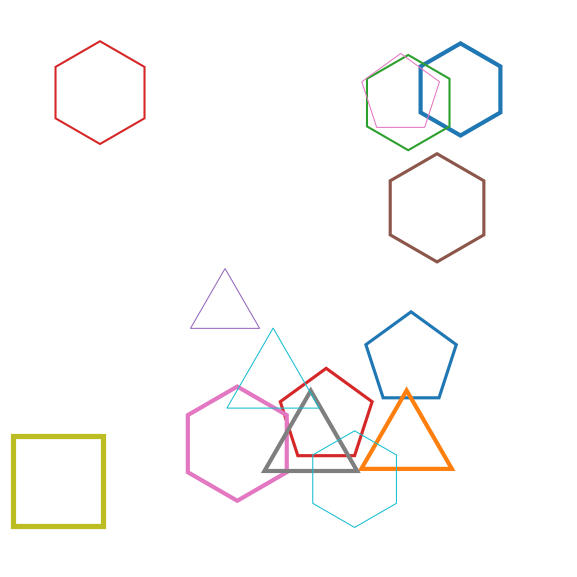[{"shape": "pentagon", "thickness": 1.5, "radius": 0.41, "center": [0.712, 0.377]}, {"shape": "hexagon", "thickness": 2, "radius": 0.4, "center": [0.797, 0.844]}, {"shape": "triangle", "thickness": 2, "radius": 0.45, "center": [0.704, 0.233]}, {"shape": "hexagon", "thickness": 1, "radius": 0.41, "center": [0.707, 0.822]}, {"shape": "hexagon", "thickness": 1, "radius": 0.44, "center": [0.173, 0.839]}, {"shape": "pentagon", "thickness": 1.5, "radius": 0.42, "center": [0.565, 0.278]}, {"shape": "triangle", "thickness": 0.5, "radius": 0.35, "center": [0.39, 0.465]}, {"shape": "hexagon", "thickness": 1.5, "radius": 0.47, "center": [0.757, 0.639]}, {"shape": "pentagon", "thickness": 0.5, "radius": 0.35, "center": [0.694, 0.836]}, {"shape": "hexagon", "thickness": 2, "radius": 0.49, "center": [0.411, 0.231]}, {"shape": "triangle", "thickness": 2, "radius": 0.46, "center": [0.538, 0.23]}, {"shape": "square", "thickness": 2.5, "radius": 0.39, "center": [0.1, 0.166]}, {"shape": "hexagon", "thickness": 0.5, "radius": 0.42, "center": [0.614, 0.169]}, {"shape": "triangle", "thickness": 0.5, "radius": 0.46, "center": [0.473, 0.339]}]